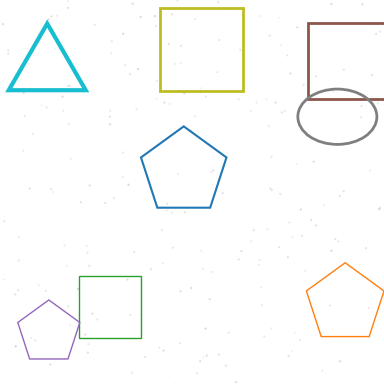[{"shape": "pentagon", "thickness": 1.5, "radius": 0.58, "center": [0.477, 0.555]}, {"shape": "pentagon", "thickness": 1, "radius": 0.53, "center": [0.897, 0.212]}, {"shape": "square", "thickness": 1, "radius": 0.4, "center": [0.285, 0.202]}, {"shape": "pentagon", "thickness": 1, "radius": 0.42, "center": [0.127, 0.136]}, {"shape": "square", "thickness": 2, "radius": 0.5, "center": [0.9, 0.842]}, {"shape": "oval", "thickness": 2, "radius": 0.51, "center": [0.876, 0.697]}, {"shape": "square", "thickness": 2, "radius": 0.54, "center": [0.523, 0.871]}, {"shape": "triangle", "thickness": 3, "radius": 0.58, "center": [0.123, 0.823]}]